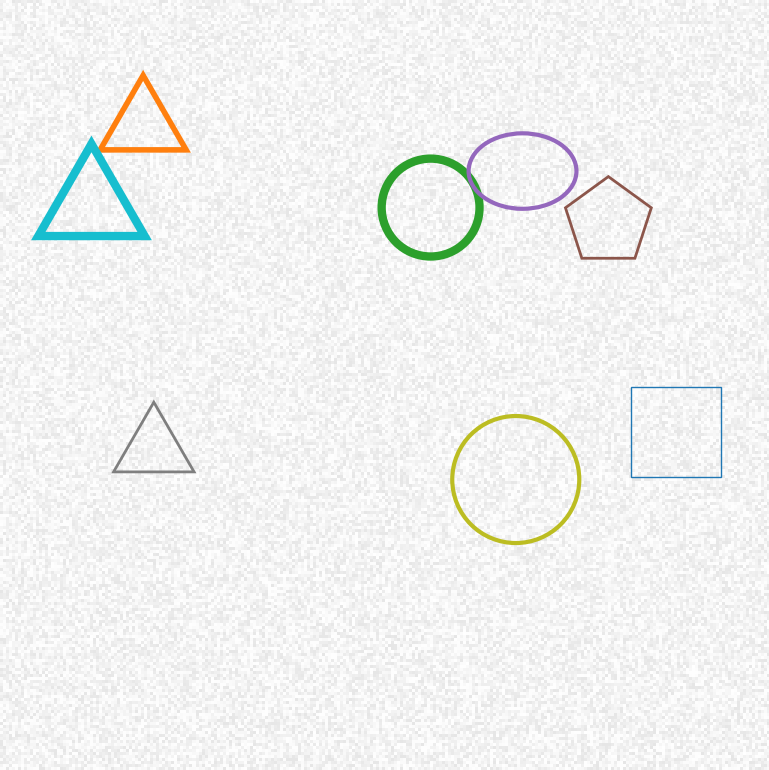[{"shape": "square", "thickness": 0.5, "radius": 0.29, "center": [0.878, 0.439]}, {"shape": "triangle", "thickness": 2, "radius": 0.32, "center": [0.186, 0.838]}, {"shape": "circle", "thickness": 3, "radius": 0.32, "center": [0.559, 0.73]}, {"shape": "oval", "thickness": 1.5, "radius": 0.35, "center": [0.679, 0.778]}, {"shape": "pentagon", "thickness": 1, "radius": 0.29, "center": [0.79, 0.712]}, {"shape": "triangle", "thickness": 1, "radius": 0.3, "center": [0.2, 0.417]}, {"shape": "circle", "thickness": 1.5, "radius": 0.41, "center": [0.67, 0.377]}, {"shape": "triangle", "thickness": 3, "radius": 0.4, "center": [0.119, 0.733]}]